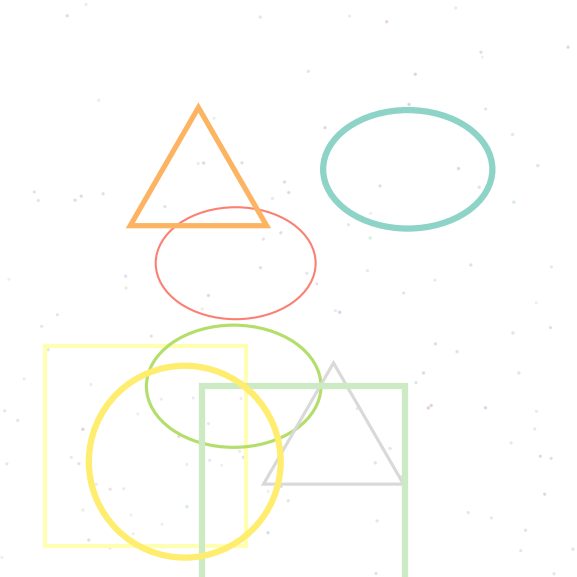[{"shape": "oval", "thickness": 3, "radius": 0.73, "center": [0.706, 0.706]}, {"shape": "square", "thickness": 2, "radius": 0.87, "center": [0.252, 0.227]}, {"shape": "oval", "thickness": 1, "radius": 0.69, "center": [0.408, 0.543]}, {"shape": "triangle", "thickness": 2.5, "radius": 0.68, "center": [0.344, 0.677]}, {"shape": "oval", "thickness": 1.5, "radius": 0.76, "center": [0.405, 0.33]}, {"shape": "triangle", "thickness": 1.5, "radius": 0.7, "center": [0.577, 0.231]}, {"shape": "square", "thickness": 3, "radius": 0.88, "center": [0.526, 0.155]}, {"shape": "circle", "thickness": 3, "radius": 0.83, "center": [0.32, 0.2]}]